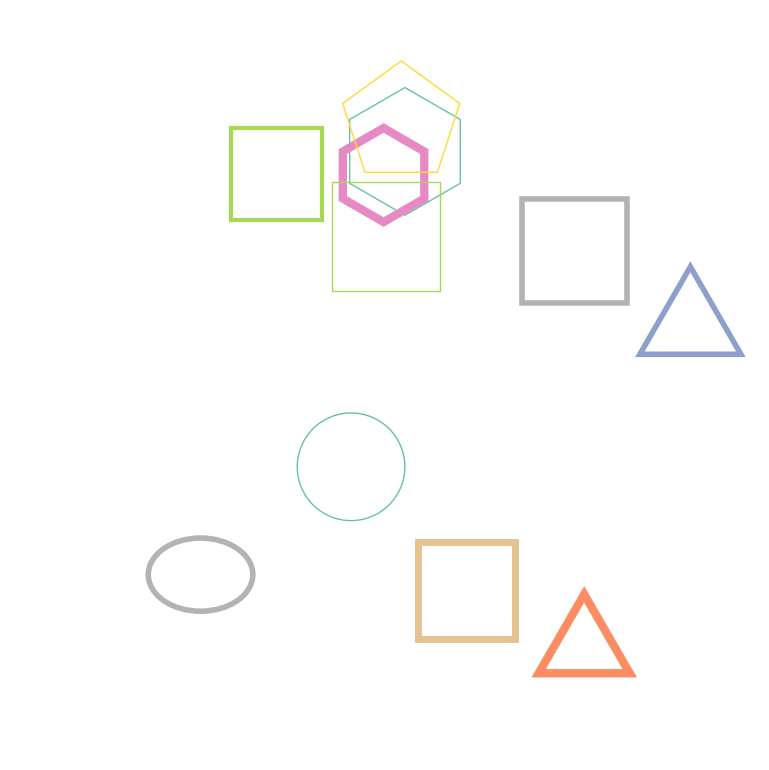[{"shape": "hexagon", "thickness": 0.5, "radius": 0.41, "center": [0.526, 0.803]}, {"shape": "circle", "thickness": 0.5, "radius": 0.35, "center": [0.456, 0.394]}, {"shape": "triangle", "thickness": 3, "radius": 0.34, "center": [0.759, 0.16]}, {"shape": "triangle", "thickness": 2, "radius": 0.38, "center": [0.897, 0.578]}, {"shape": "hexagon", "thickness": 3, "radius": 0.31, "center": [0.498, 0.773]}, {"shape": "square", "thickness": 0.5, "radius": 0.35, "center": [0.502, 0.693]}, {"shape": "square", "thickness": 1.5, "radius": 0.3, "center": [0.359, 0.774]}, {"shape": "pentagon", "thickness": 0.5, "radius": 0.4, "center": [0.521, 0.841]}, {"shape": "square", "thickness": 2.5, "radius": 0.32, "center": [0.606, 0.233]}, {"shape": "square", "thickness": 2, "radius": 0.34, "center": [0.746, 0.674]}, {"shape": "oval", "thickness": 2, "radius": 0.34, "center": [0.26, 0.254]}]